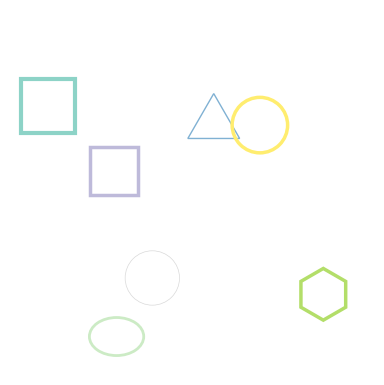[{"shape": "square", "thickness": 3, "radius": 0.35, "center": [0.124, 0.725]}, {"shape": "square", "thickness": 2.5, "radius": 0.31, "center": [0.297, 0.555]}, {"shape": "triangle", "thickness": 1, "radius": 0.39, "center": [0.555, 0.679]}, {"shape": "hexagon", "thickness": 2.5, "radius": 0.34, "center": [0.84, 0.236]}, {"shape": "circle", "thickness": 0.5, "radius": 0.35, "center": [0.396, 0.278]}, {"shape": "oval", "thickness": 2, "radius": 0.35, "center": [0.303, 0.126]}, {"shape": "circle", "thickness": 2.5, "radius": 0.36, "center": [0.675, 0.675]}]